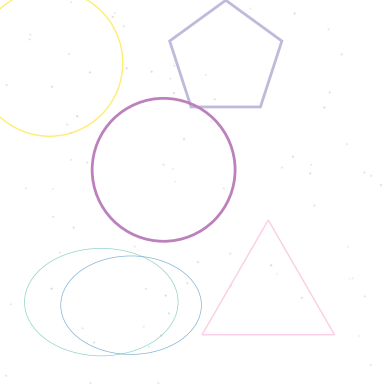[{"shape": "oval", "thickness": 0.5, "radius": 1.0, "center": [0.263, 0.215]}, {"shape": "pentagon", "thickness": 2, "radius": 0.77, "center": [0.586, 0.846]}, {"shape": "oval", "thickness": 0.5, "radius": 0.91, "center": [0.34, 0.207]}, {"shape": "triangle", "thickness": 1, "radius": 0.99, "center": [0.697, 0.23]}, {"shape": "circle", "thickness": 2, "radius": 0.93, "center": [0.425, 0.559]}, {"shape": "circle", "thickness": 1, "radius": 0.95, "center": [0.129, 0.837]}]